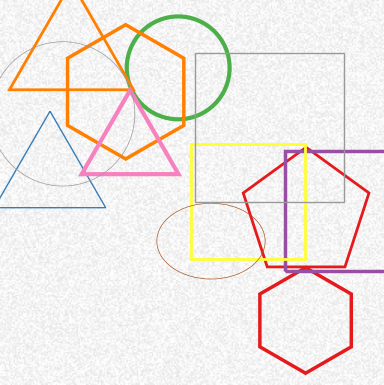[{"shape": "hexagon", "thickness": 2.5, "radius": 0.69, "center": [0.794, 0.168]}, {"shape": "pentagon", "thickness": 2, "radius": 0.86, "center": [0.795, 0.446]}, {"shape": "triangle", "thickness": 1, "radius": 0.84, "center": [0.13, 0.544]}, {"shape": "circle", "thickness": 3, "radius": 0.67, "center": [0.463, 0.824]}, {"shape": "square", "thickness": 2.5, "radius": 0.78, "center": [0.896, 0.451]}, {"shape": "hexagon", "thickness": 2.5, "radius": 0.87, "center": [0.326, 0.761]}, {"shape": "triangle", "thickness": 2, "radius": 0.93, "center": [0.186, 0.86]}, {"shape": "square", "thickness": 2, "radius": 0.74, "center": [0.644, 0.477]}, {"shape": "oval", "thickness": 0.5, "radius": 0.7, "center": [0.548, 0.374]}, {"shape": "triangle", "thickness": 3, "radius": 0.73, "center": [0.338, 0.62]}, {"shape": "square", "thickness": 1, "radius": 0.97, "center": [0.701, 0.668]}, {"shape": "circle", "thickness": 0.5, "radius": 0.94, "center": [0.163, 0.704]}]